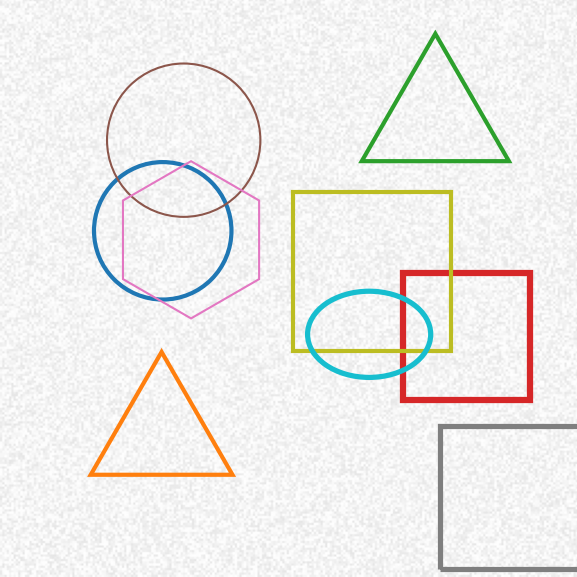[{"shape": "circle", "thickness": 2, "radius": 0.6, "center": [0.282, 0.599]}, {"shape": "triangle", "thickness": 2, "radius": 0.71, "center": [0.28, 0.248]}, {"shape": "triangle", "thickness": 2, "radius": 0.74, "center": [0.754, 0.794]}, {"shape": "square", "thickness": 3, "radius": 0.55, "center": [0.807, 0.417]}, {"shape": "circle", "thickness": 1, "radius": 0.66, "center": [0.318, 0.756]}, {"shape": "hexagon", "thickness": 1, "radius": 0.68, "center": [0.331, 0.584]}, {"shape": "square", "thickness": 2.5, "radius": 0.62, "center": [0.887, 0.138]}, {"shape": "square", "thickness": 2, "radius": 0.69, "center": [0.644, 0.529]}, {"shape": "oval", "thickness": 2.5, "radius": 0.53, "center": [0.639, 0.42]}]